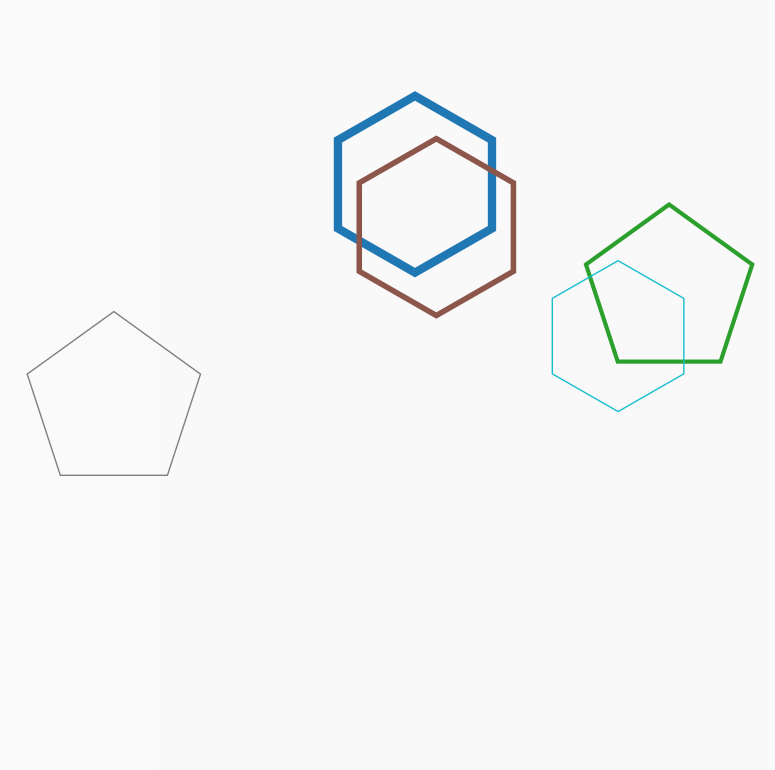[{"shape": "hexagon", "thickness": 3, "radius": 0.57, "center": [0.535, 0.761]}, {"shape": "pentagon", "thickness": 1.5, "radius": 0.56, "center": [0.863, 0.622]}, {"shape": "hexagon", "thickness": 2, "radius": 0.57, "center": [0.563, 0.705]}, {"shape": "pentagon", "thickness": 0.5, "radius": 0.59, "center": [0.147, 0.478]}, {"shape": "hexagon", "thickness": 0.5, "radius": 0.49, "center": [0.798, 0.563]}]